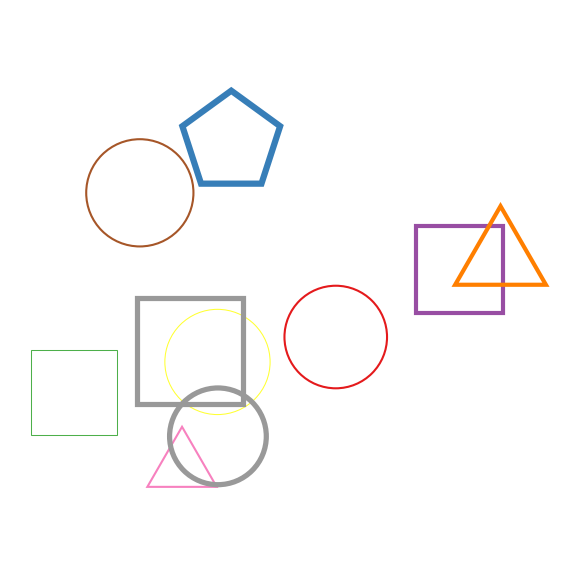[{"shape": "circle", "thickness": 1, "radius": 0.44, "center": [0.581, 0.416]}, {"shape": "pentagon", "thickness": 3, "radius": 0.44, "center": [0.4, 0.753]}, {"shape": "square", "thickness": 0.5, "radius": 0.37, "center": [0.128, 0.319]}, {"shape": "square", "thickness": 2, "radius": 0.38, "center": [0.796, 0.533]}, {"shape": "triangle", "thickness": 2, "radius": 0.45, "center": [0.867, 0.551]}, {"shape": "circle", "thickness": 0.5, "radius": 0.46, "center": [0.377, 0.372]}, {"shape": "circle", "thickness": 1, "radius": 0.46, "center": [0.242, 0.665]}, {"shape": "triangle", "thickness": 1, "radius": 0.35, "center": [0.315, 0.191]}, {"shape": "square", "thickness": 2.5, "radius": 0.46, "center": [0.329, 0.391]}, {"shape": "circle", "thickness": 2.5, "radius": 0.42, "center": [0.377, 0.244]}]